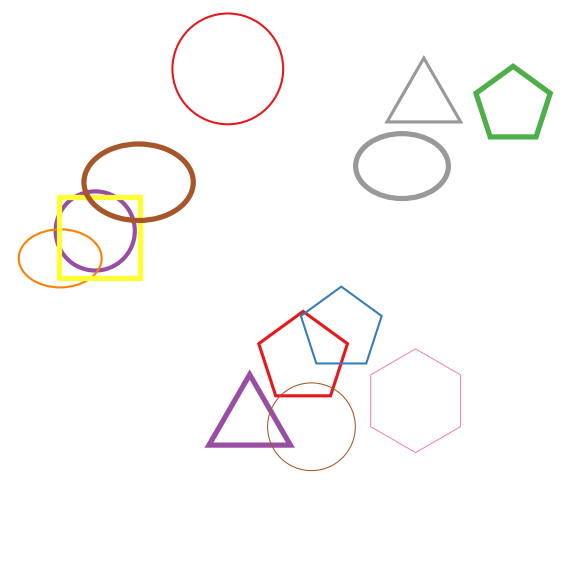[{"shape": "circle", "thickness": 1, "radius": 0.48, "center": [0.394, 0.88]}, {"shape": "pentagon", "thickness": 1.5, "radius": 0.4, "center": [0.525, 0.379]}, {"shape": "pentagon", "thickness": 1, "radius": 0.37, "center": [0.591, 0.429]}, {"shape": "pentagon", "thickness": 2.5, "radius": 0.34, "center": [0.889, 0.817]}, {"shape": "circle", "thickness": 2, "radius": 0.34, "center": [0.165, 0.599]}, {"shape": "triangle", "thickness": 2.5, "radius": 0.41, "center": [0.432, 0.269]}, {"shape": "oval", "thickness": 1, "radius": 0.36, "center": [0.104, 0.552]}, {"shape": "square", "thickness": 2.5, "radius": 0.35, "center": [0.173, 0.588]}, {"shape": "oval", "thickness": 2.5, "radius": 0.47, "center": [0.24, 0.684]}, {"shape": "circle", "thickness": 0.5, "radius": 0.38, "center": [0.539, 0.26]}, {"shape": "hexagon", "thickness": 0.5, "radius": 0.45, "center": [0.72, 0.305]}, {"shape": "triangle", "thickness": 1.5, "radius": 0.37, "center": [0.734, 0.825]}, {"shape": "oval", "thickness": 2.5, "radius": 0.4, "center": [0.696, 0.712]}]